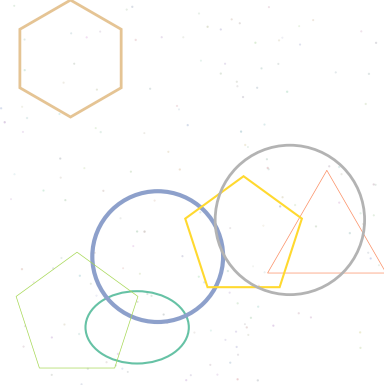[{"shape": "oval", "thickness": 1.5, "radius": 0.67, "center": [0.356, 0.15]}, {"shape": "triangle", "thickness": 0.5, "radius": 0.89, "center": [0.849, 0.38]}, {"shape": "circle", "thickness": 3, "radius": 0.85, "center": [0.41, 0.333]}, {"shape": "pentagon", "thickness": 0.5, "radius": 0.83, "center": [0.2, 0.179]}, {"shape": "pentagon", "thickness": 1.5, "radius": 0.8, "center": [0.633, 0.383]}, {"shape": "hexagon", "thickness": 2, "radius": 0.76, "center": [0.183, 0.848]}, {"shape": "circle", "thickness": 2, "radius": 0.97, "center": [0.753, 0.429]}]